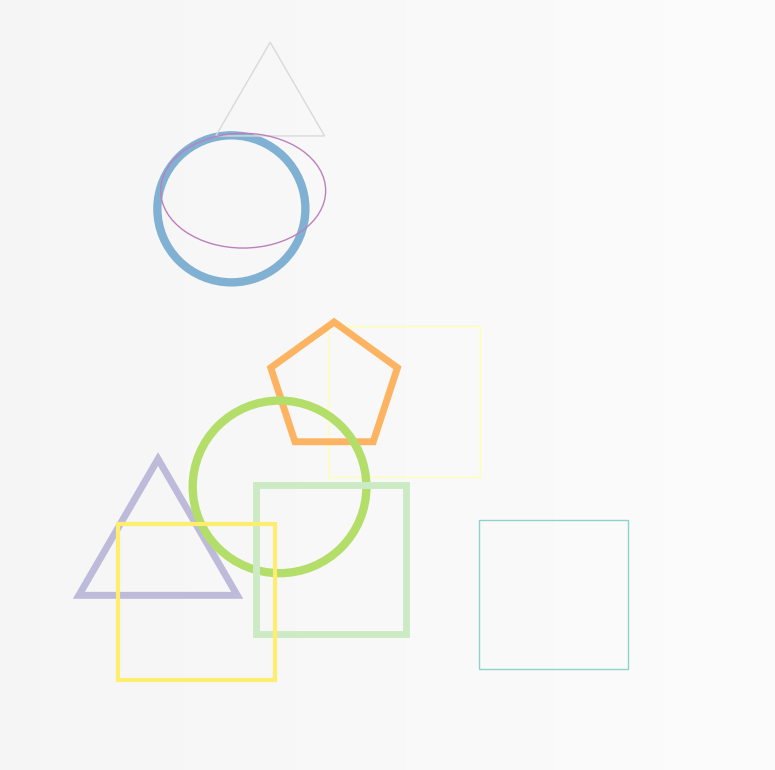[{"shape": "square", "thickness": 0.5, "radius": 0.48, "center": [0.714, 0.228]}, {"shape": "square", "thickness": 0.5, "radius": 0.49, "center": [0.521, 0.479]}, {"shape": "triangle", "thickness": 2.5, "radius": 0.59, "center": [0.204, 0.286]}, {"shape": "circle", "thickness": 3, "radius": 0.48, "center": [0.299, 0.729]}, {"shape": "pentagon", "thickness": 2.5, "radius": 0.43, "center": [0.431, 0.496]}, {"shape": "circle", "thickness": 3, "radius": 0.56, "center": [0.361, 0.368]}, {"shape": "triangle", "thickness": 0.5, "radius": 0.41, "center": [0.349, 0.864]}, {"shape": "oval", "thickness": 0.5, "radius": 0.53, "center": [0.314, 0.752]}, {"shape": "square", "thickness": 2.5, "radius": 0.49, "center": [0.427, 0.273]}, {"shape": "square", "thickness": 1.5, "radius": 0.51, "center": [0.254, 0.218]}]